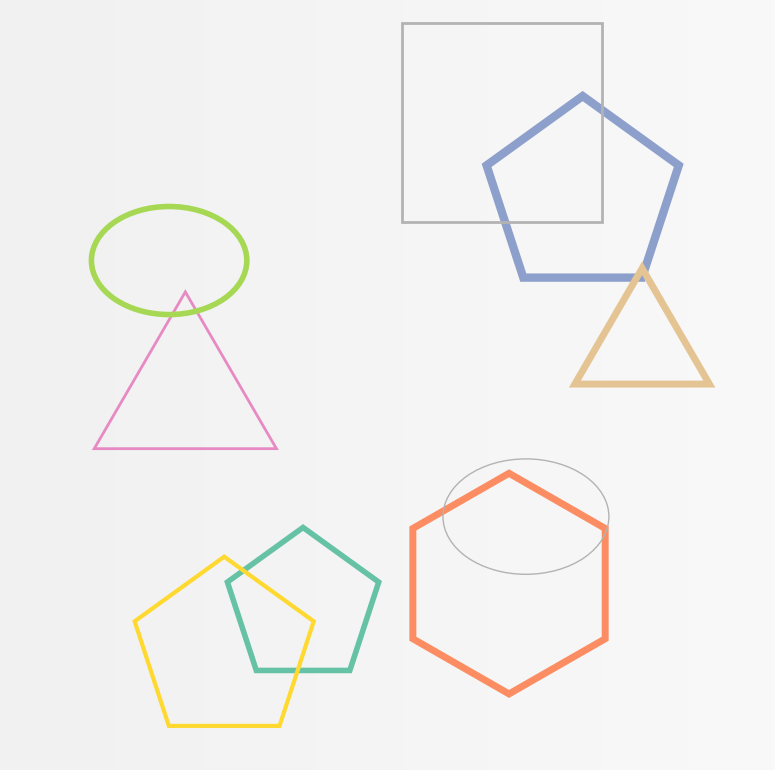[{"shape": "pentagon", "thickness": 2, "radius": 0.51, "center": [0.391, 0.212]}, {"shape": "hexagon", "thickness": 2.5, "radius": 0.72, "center": [0.657, 0.242]}, {"shape": "pentagon", "thickness": 3, "radius": 0.65, "center": [0.752, 0.745]}, {"shape": "triangle", "thickness": 1, "radius": 0.68, "center": [0.239, 0.485]}, {"shape": "oval", "thickness": 2, "radius": 0.5, "center": [0.218, 0.662]}, {"shape": "pentagon", "thickness": 1.5, "radius": 0.61, "center": [0.289, 0.156]}, {"shape": "triangle", "thickness": 2.5, "radius": 0.5, "center": [0.829, 0.551]}, {"shape": "oval", "thickness": 0.5, "radius": 0.54, "center": [0.679, 0.329]}, {"shape": "square", "thickness": 1, "radius": 0.65, "center": [0.648, 0.841]}]